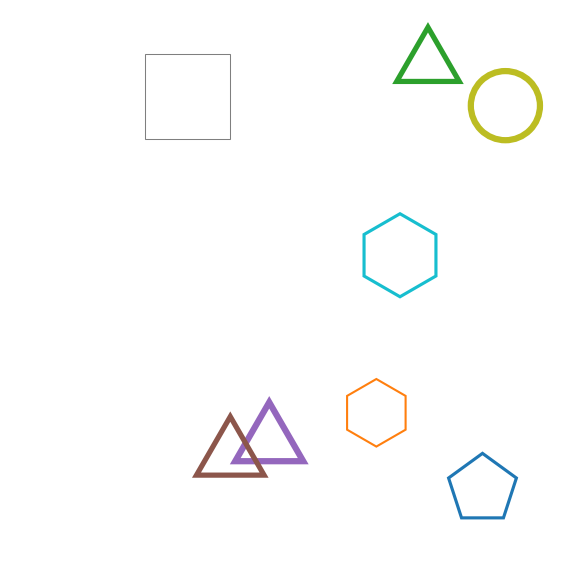[{"shape": "pentagon", "thickness": 1.5, "radius": 0.31, "center": [0.835, 0.152]}, {"shape": "hexagon", "thickness": 1, "radius": 0.29, "center": [0.652, 0.284]}, {"shape": "triangle", "thickness": 2.5, "radius": 0.31, "center": [0.741, 0.889]}, {"shape": "triangle", "thickness": 3, "radius": 0.34, "center": [0.466, 0.235]}, {"shape": "triangle", "thickness": 2.5, "radius": 0.34, "center": [0.399, 0.21]}, {"shape": "square", "thickness": 0.5, "radius": 0.37, "center": [0.324, 0.832]}, {"shape": "circle", "thickness": 3, "radius": 0.3, "center": [0.875, 0.816]}, {"shape": "hexagon", "thickness": 1.5, "radius": 0.36, "center": [0.693, 0.557]}]